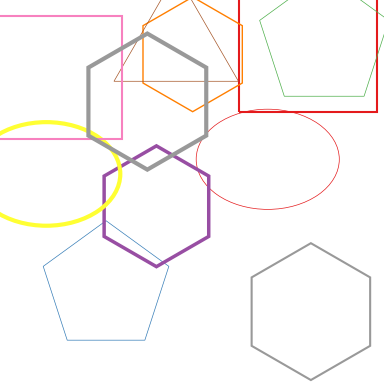[{"shape": "square", "thickness": 1.5, "radius": 0.9, "center": [0.799, 0.89]}, {"shape": "oval", "thickness": 0.5, "radius": 0.93, "center": [0.695, 0.586]}, {"shape": "pentagon", "thickness": 0.5, "radius": 0.86, "center": [0.275, 0.255]}, {"shape": "pentagon", "thickness": 0.5, "radius": 0.88, "center": [0.842, 0.893]}, {"shape": "hexagon", "thickness": 2.5, "radius": 0.78, "center": [0.406, 0.464]}, {"shape": "hexagon", "thickness": 1, "radius": 0.74, "center": [0.5, 0.859]}, {"shape": "oval", "thickness": 3, "radius": 0.96, "center": [0.12, 0.548]}, {"shape": "triangle", "thickness": 0.5, "radius": 0.93, "center": [0.458, 0.882]}, {"shape": "square", "thickness": 1.5, "radius": 0.8, "center": [0.157, 0.798]}, {"shape": "hexagon", "thickness": 3, "radius": 0.88, "center": [0.383, 0.736]}, {"shape": "hexagon", "thickness": 1.5, "radius": 0.89, "center": [0.807, 0.191]}]